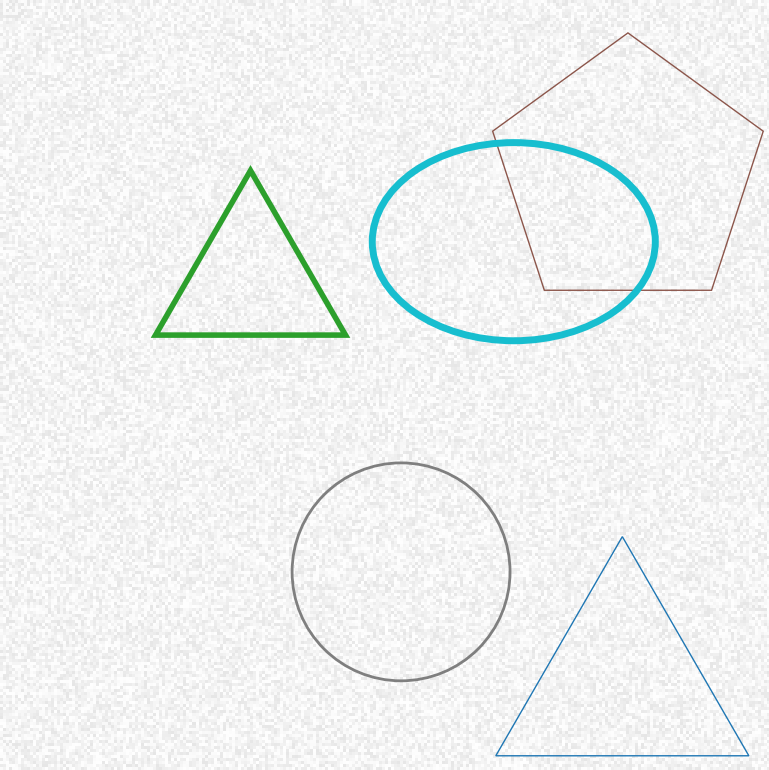[{"shape": "triangle", "thickness": 0.5, "radius": 0.95, "center": [0.808, 0.113]}, {"shape": "triangle", "thickness": 2, "radius": 0.71, "center": [0.325, 0.636]}, {"shape": "pentagon", "thickness": 0.5, "radius": 0.92, "center": [0.816, 0.773]}, {"shape": "circle", "thickness": 1, "radius": 0.71, "center": [0.521, 0.257]}, {"shape": "oval", "thickness": 2.5, "radius": 0.92, "center": [0.667, 0.686]}]